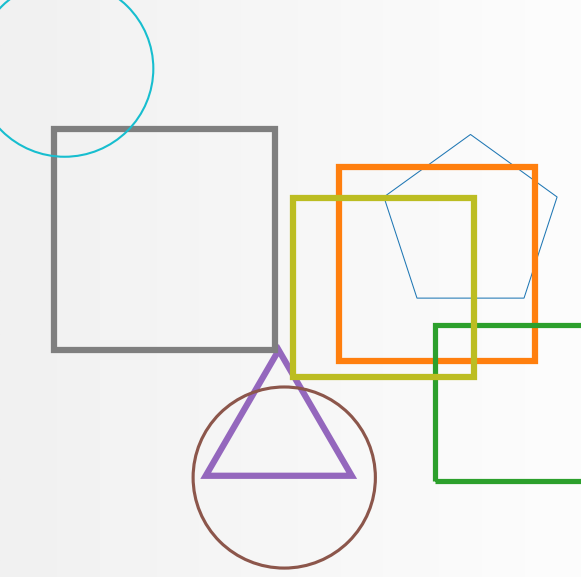[{"shape": "pentagon", "thickness": 0.5, "radius": 0.78, "center": [0.809, 0.61]}, {"shape": "square", "thickness": 3, "radius": 0.84, "center": [0.752, 0.542]}, {"shape": "square", "thickness": 2.5, "radius": 0.67, "center": [0.883, 0.301]}, {"shape": "triangle", "thickness": 3, "radius": 0.72, "center": [0.479, 0.248]}, {"shape": "circle", "thickness": 1.5, "radius": 0.78, "center": [0.489, 0.172]}, {"shape": "square", "thickness": 3, "radius": 0.95, "center": [0.283, 0.585]}, {"shape": "square", "thickness": 3, "radius": 0.78, "center": [0.66, 0.501]}, {"shape": "circle", "thickness": 1, "radius": 0.76, "center": [0.111, 0.88]}]